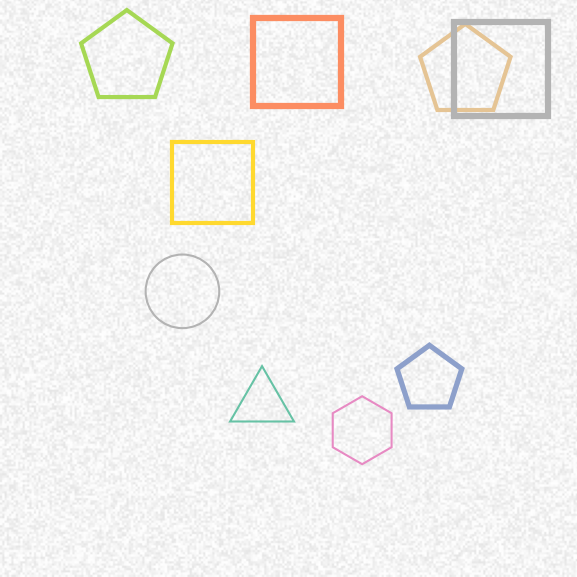[{"shape": "triangle", "thickness": 1, "radius": 0.32, "center": [0.454, 0.301]}, {"shape": "square", "thickness": 3, "radius": 0.38, "center": [0.515, 0.892]}, {"shape": "pentagon", "thickness": 2.5, "radius": 0.3, "center": [0.744, 0.342]}, {"shape": "hexagon", "thickness": 1, "radius": 0.29, "center": [0.627, 0.254]}, {"shape": "pentagon", "thickness": 2, "radius": 0.42, "center": [0.22, 0.898]}, {"shape": "square", "thickness": 2, "radius": 0.35, "center": [0.368, 0.682]}, {"shape": "pentagon", "thickness": 2, "radius": 0.41, "center": [0.806, 0.875]}, {"shape": "square", "thickness": 3, "radius": 0.41, "center": [0.867, 0.879]}, {"shape": "circle", "thickness": 1, "radius": 0.32, "center": [0.316, 0.495]}]